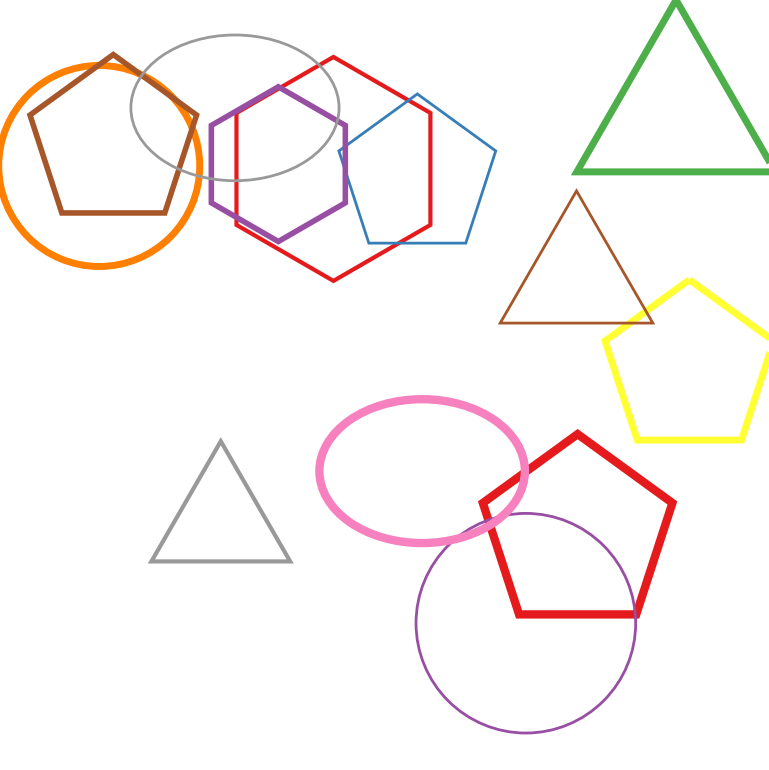[{"shape": "hexagon", "thickness": 1.5, "radius": 0.73, "center": [0.433, 0.781]}, {"shape": "pentagon", "thickness": 3, "radius": 0.65, "center": [0.75, 0.307]}, {"shape": "pentagon", "thickness": 1, "radius": 0.54, "center": [0.542, 0.771]}, {"shape": "triangle", "thickness": 2.5, "radius": 0.74, "center": [0.878, 0.851]}, {"shape": "circle", "thickness": 1, "radius": 0.71, "center": [0.683, 0.191]}, {"shape": "hexagon", "thickness": 2, "radius": 0.5, "center": [0.361, 0.787]}, {"shape": "circle", "thickness": 2.5, "radius": 0.65, "center": [0.129, 0.784]}, {"shape": "pentagon", "thickness": 2.5, "radius": 0.58, "center": [0.895, 0.522]}, {"shape": "triangle", "thickness": 1, "radius": 0.57, "center": [0.749, 0.638]}, {"shape": "pentagon", "thickness": 2, "radius": 0.57, "center": [0.147, 0.815]}, {"shape": "oval", "thickness": 3, "radius": 0.67, "center": [0.548, 0.388]}, {"shape": "triangle", "thickness": 1.5, "radius": 0.52, "center": [0.287, 0.323]}, {"shape": "oval", "thickness": 1, "radius": 0.68, "center": [0.305, 0.86]}]